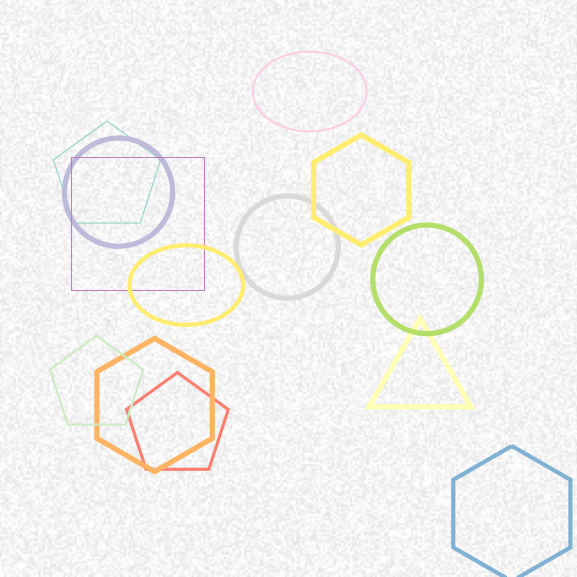[{"shape": "pentagon", "thickness": 0.5, "radius": 0.49, "center": [0.185, 0.692]}, {"shape": "triangle", "thickness": 2.5, "radius": 0.51, "center": [0.727, 0.346]}, {"shape": "circle", "thickness": 2.5, "radius": 0.47, "center": [0.205, 0.666]}, {"shape": "pentagon", "thickness": 1.5, "radius": 0.46, "center": [0.307, 0.261]}, {"shape": "hexagon", "thickness": 2, "radius": 0.59, "center": [0.886, 0.11]}, {"shape": "hexagon", "thickness": 2.5, "radius": 0.58, "center": [0.268, 0.298]}, {"shape": "circle", "thickness": 2.5, "radius": 0.47, "center": [0.74, 0.515]}, {"shape": "oval", "thickness": 1, "radius": 0.49, "center": [0.536, 0.841]}, {"shape": "circle", "thickness": 2.5, "radius": 0.44, "center": [0.497, 0.571]}, {"shape": "square", "thickness": 0.5, "radius": 0.57, "center": [0.238, 0.612]}, {"shape": "pentagon", "thickness": 1, "radius": 0.42, "center": [0.167, 0.333]}, {"shape": "hexagon", "thickness": 2.5, "radius": 0.48, "center": [0.626, 0.67]}, {"shape": "oval", "thickness": 2, "radius": 0.49, "center": [0.323, 0.505]}]